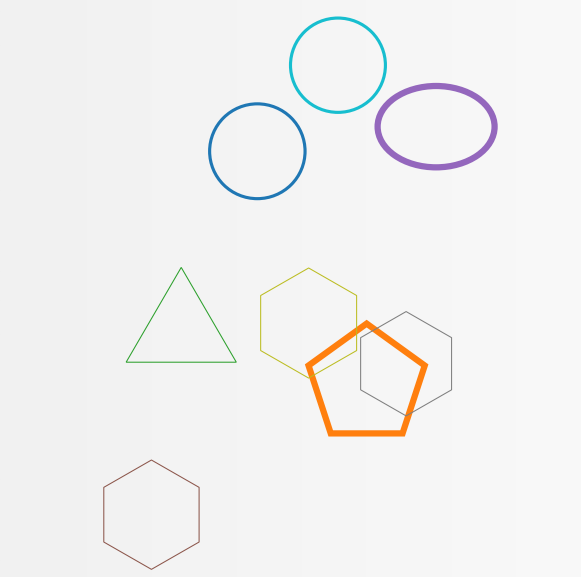[{"shape": "circle", "thickness": 1.5, "radius": 0.41, "center": [0.443, 0.737]}, {"shape": "pentagon", "thickness": 3, "radius": 0.53, "center": [0.631, 0.334]}, {"shape": "triangle", "thickness": 0.5, "radius": 0.55, "center": [0.312, 0.427]}, {"shape": "oval", "thickness": 3, "radius": 0.5, "center": [0.75, 0.78]}, {"shape": "hexagon", "thickness": 0.5, "radius": 0.47, "center": [0.261, 0.108]}, {"shape": "hexagon", "thickness": 0.5, "radius": 0.45, "center": [0.699, 0.369]}, {"shape": "hexagon", "thickness": 0.5, "radius": 0.48, "center": [0.531, 0.44]}, {"shape": "circle", "thickness": 1.5, "radius": 0.41, "center": [0.581, 0.886]}]